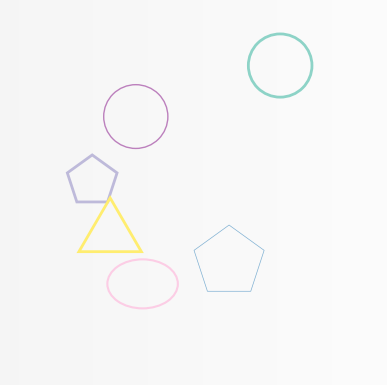[{"shape": "circle", "thickness": 2, "radius": 0.41, "center": [0.723, 0.83]}, {"shape": "pentagon", "thickness": 2, "radius": 0.34, "center": [0.238, 0.53]}, {"shape": "pentagon", "thickness": 0.5, "radius": 0.48, "center": [0.591, 0.32]}, {"shape": "oval", "thickness": 1.5, "radius": 0.45, "center": [0.368, 0.263]}, {"shape": "circle", "thickness": 1, "radius": 0.41, "center": [0.35, 0.697]}, {"shape": "triangle", "thickness": 2, "radius": 0.47, "center": [0.284, 0.393]}]